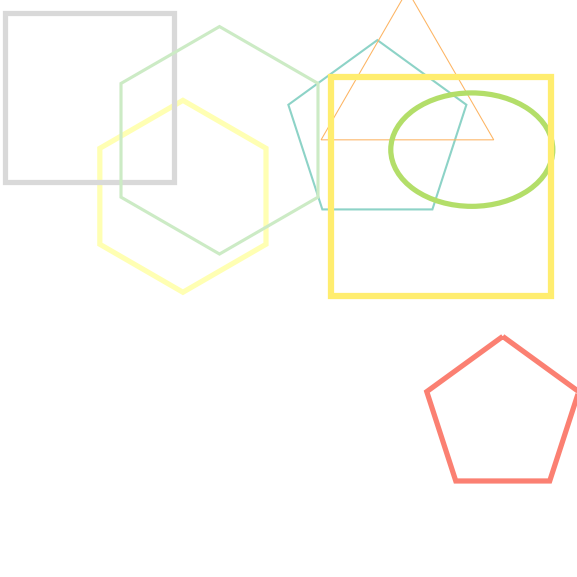[{"shape": "pentagon", "thickness": 1, "radius": 0.81, "center": [0.653, 0.768]}, {"shape": "hexagon", "thickness": 2.5, "radius": 0.83, "center": [0.317, 0.659]}, {"shape": "pentagon", "thickness": 2.5, "radius": 0.69, "center": [0.871, 0.278]}, {"shape": "triangle", "thickness": 0.5, "radius": 0.86, "center": [0.705, 0.843]}, {"shape": "oval", "thickness": 2.5, "radius": 0.7, "center": [0.817, 0.74]}, {"shape": "square", "thickness": 2.5, "radius": 0.73, "center": [0.155, 0.831]}, {"shape": "hexagon", "thickness": 1.5, "radius": 0.98, "center": [0.38, 0.756]}, {"shape": "square", "thickness": 3, "radius": 0.95, "center": [0.764, 0.676]}]